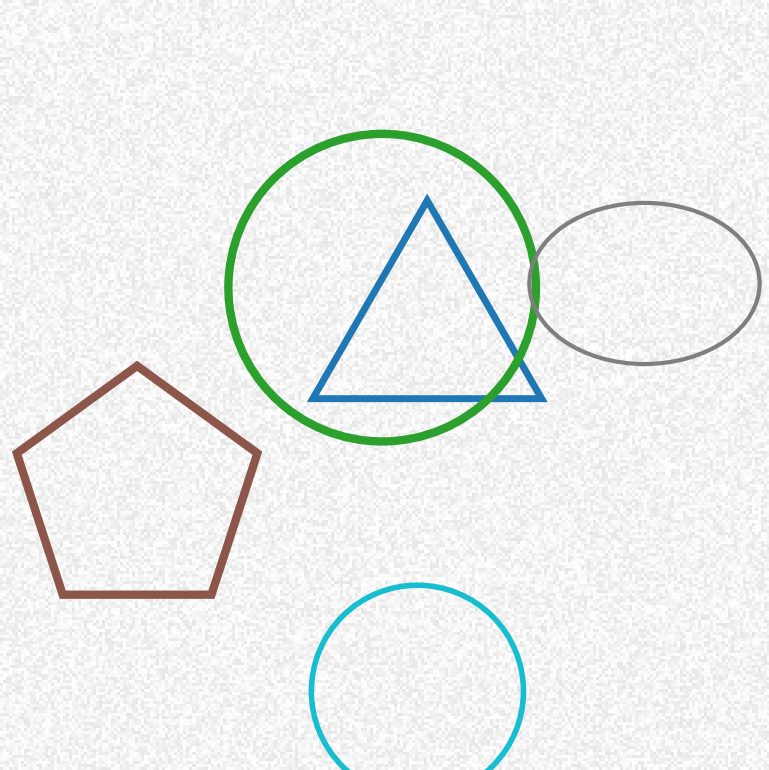[{"shape": "triangle", "thickness": 2.5, "radius": 0.86, "center": [0.555, 0.568]}, {"shape": "circle", "thickness": 3, "radius": 1.0, "center": [0.496, 0.626]}, {"shape": "pentagon", "thickness": 3, "radius": 0.82, "center": [0.178, 0.361]}, {"shape": "oval", "thickness": 1.5, "radius": 0.75, "center": [0.837, 0.632]}, {"shape": "circle", "thickness": 2, "radius": 0.69, "center": [0.542, 0.102]}]